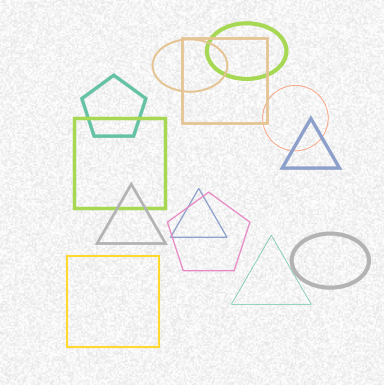[{"shape": "pentagon", "thickness": 2.5, "radius": 0.44, "center": [0.296, 0.717]}, {"shape": "triangle", "thickness": 0.5, "radius": 0.6, "center": [0.705, 0.269]}, {"shape": "circle", "thickness": 0.5, "radius": 0.43, "center": [0.767, 0.693]}, {"shape": "triangle", "thickness": 2.5, "radius": 0.43, "center": [0.807, 0.606]}, {"shape": "triangle", "thickness": 1, "radius": 0.42, "center": [0.516, 0.426]}, {"shape": "pentagon", "thickness": 1, "radius": 0.56, "center": [0.542, 0.388]}, {"shape": "oval", "thickness": 3, "radius": 0.52, "center": [0.641, 0.867]}, {"shape": "square", "thickness": 2.5, "radius": 0.59, "center": [0.31, 0.577]}, {"shape": "square", "thickness": 1.5, "radius": 0.59, "center": [0.294, 0.218]}, {"shape": "oval", "thickness": 1.5, "radius": 0.49, "center": [0.493, 0.83]}, {"shape": "square", "thickness": 2, "radius": 0.55, "center": [0.583, 0.791]}, {"shape": "triangle", "thickness": 2, "radius": 0.51, "center": [0.341, 0.419]}, {"shape": "oval", "thickness": 3, "radius": 0.5, "center": [0.858, 0.323]}]